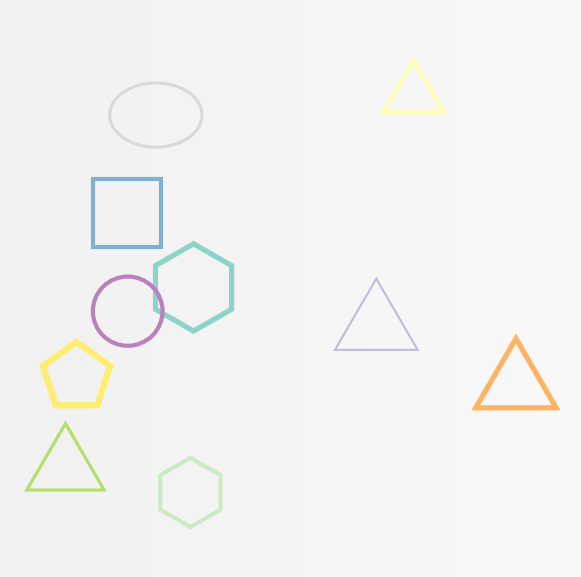[{"shape": "hexagon", "thickness": 2.5, "radius": 0.38, "center": [0.333, 0.501]}, {"shape": "triangle", "thickness": 2, "radius": 0.3, "center": [0.712, 0.835]}, {"shape": "triangle", "thickness": 1, "radius": 0.41, "center": [0.647, 0.434]}, {"shape": "square", "thickness": 2, "radius": 0.29, "center": [0.219, 0.63]}, {"shape": "triangle", "thickness": 2.5, "radius": 0.4, "center": [0.888, 0.333]}, {"shape": "triangle", "thickness": 1.5, "radius": 0.38, "center": [0.113, 0.189]}, {"shape": "oval", "thickness": 1.5, "radius": 0.4, "center": [0.268, 0.8]}, {"shape": "circle", "thickness": 2, "radius": 0.3, "center": [0.22, 0.46]}, {"shape": "hexagon", "thickness": 2, "radius": 0.3, "center": [0.328, 0.146]}, {"shape": "pentagon", "thickness": 3, "radius": 0.3, "center": [0.132, 0.346]}]